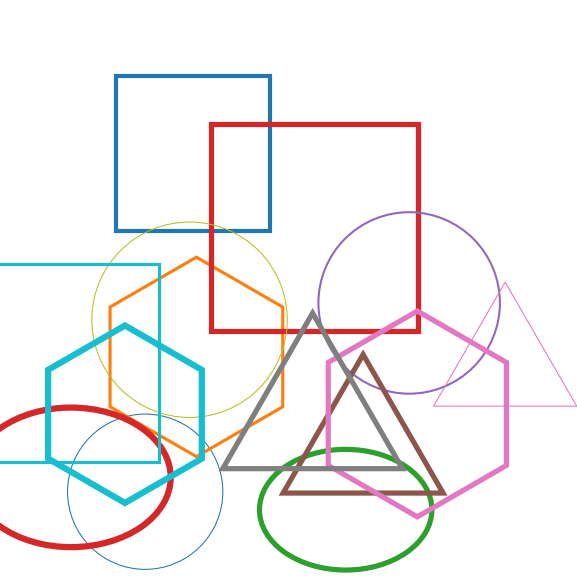[{"shape": "square", "thickness": 2, "radius": 0.67, "center": [0.334, 0.733]}, {"shape": "circle", "thickness": 0.5, "radius": 0.67, "center": [0.251, 0.148]}, {"shape": "hexagon", "thickness": 1.5, "radius": 0.86, "center": [0.34, 0.381]}, {"shape": "oval", "thickness": 2.5, "radius": 0.75, "center": [0.599, 0.117]}, {"shape": "oval", "thickness": 3, "radius": 0.86, "center": [0.123, 0.173]}, {"shape": "square", "thickness": 2.5, "radius": 0.9, "center": [0.544, 0.606]}, {"shape": "circle", "thickness": 1, "radius": 0.79, "center": [0.709, 0.475]}, {"shape": "triangle", "thickness": 2.5, "radius": 0.8, "center": [0.629, 0.225]}, {"shape": "triangle", "thickness": 0.5, "radius": 0.72, "center": [0.875, 0.367]}, {"shape": "hexagon", "thickness": 2.5, "radius": 0.89, "center": [0.723, 0.282]}, {"shape": "triangle", "thickness": 2.5, "radius": 0.9, "center": [0.541, 0.277]}, {"shape": "circle", "thickness": 0.5, "radius": 0.85, "center": [0.328, 0.445]}, {"shape": "hexagon", "thickness": 3, "radius": 0.77, "center": [0.216, 0.282]}, {"shape": "square", "thickness": 1.5, "radius": 0.85, "center": [0.105, 0.371]}]